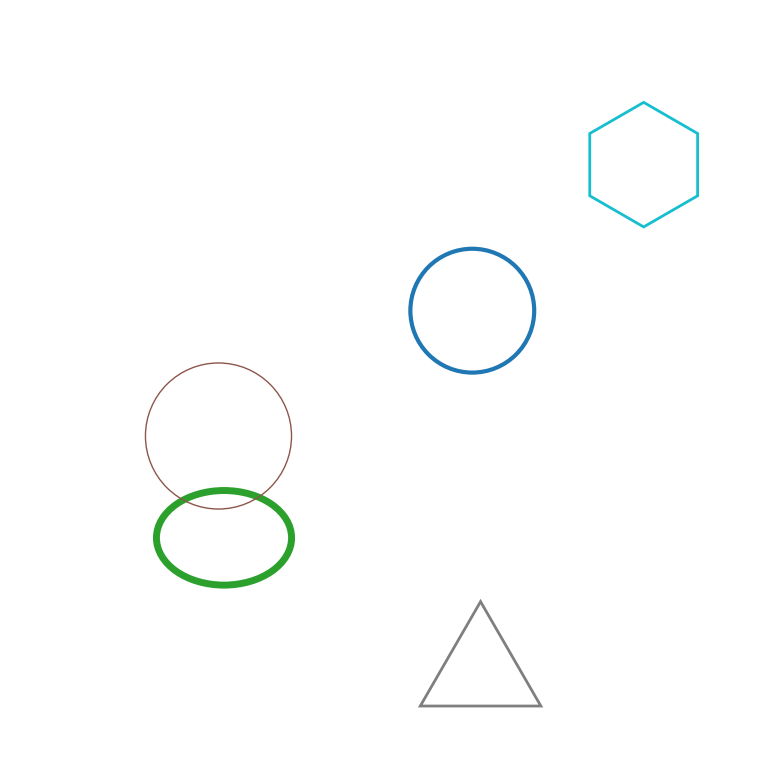[{"shape": "circle", "thickness": 1.5, "radius": 0.4, "center": [0.613, 0.597]}, {"shape": "oval", "thickness": 2.5, "radius": 0.44, "center": [0.291, 0.302]}, {"shape": "circle", "thickness": 0.5, "radius": 0.47, "center": [0.284, 0.434]}, {"shape": "triangle", "thickness": 1, "radius": 0.45, "center": [0.624, 0.128]}, {"shape": "hexagon", "thickness": 1, "radius": 0.4, "center": [0.836, 0.786]}]